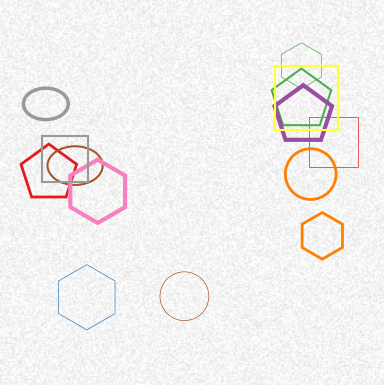[{"shape": "square", "thickness": 0.5, "radius": 0.32, "center": [0.866, 0.631]}, {"shape": "pentagon", "thickness": 2, "radius": 0.38, "center": [0.127, 0.55]}, {"shape": "hexagon", "thickness": 0.5, "radius": 0.42, "center": [0.225, 0.228]}, {"shape": "pentagon", "thickness": 1.5, "radius": 0.41, "center": [0.783, 0.741]}, {"shape": "hexagon", "thickness": 0.5, "radius": 0.3, "center": [0.783, 0.829]}, {"shape": "pentagon", "thickness": 3, "radius": 0.39, "center": [0.788, 0.7]}, {"shape": "hexagon", "thickness": 2, "radius": 0.3, "center": [0.837, 0.387]}, {"shape": "circle", "thickness": 2, "radius": 0.33, "center": [0.807, 0.548]}, {"shape": "square", "thickness": 1.5, "radius": 0.41, "center": [0.796, 0.746]}, {"shape": "oval", "thickness": 1.5, "radius": 0.36, "center": [0.195, 0.57]}, {"shape": "circle", "thickness": 0.5, "radius": 0.32, "center": [0.479, 0.231]}, {"shape": "hexagon", "thickness": 3, "radius": 0.41, "center": [0.254, 0.503]}, {"shape": "oval", "thickness": 2.5, "radius": 0.29, "center": [0.119, 0.73]}, {"shape": "square", "thickness": 1.5, "radius": 0.3, "center": [0.169, 0.586]}]